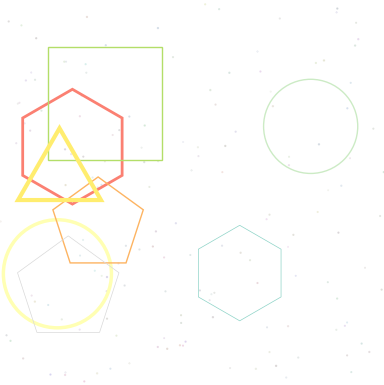[{"shape": "hexagon", "thickness": 0.5, "radius": 0.62, "center": [0.623, 0.291]}, {"shape": "circle", "thickness": 2.5, "radius": 0.7, "center": [0.149, 0.289]}, {"shape": "hexagon", "thickness": 2, "radius": 0.75, "center": [0.188, 0.619]}, {"shape": "pentagon", "thickness": 1, "radius": 0.62, "center": [0.255, 0.417]}, {"shape": "square", "thickness": 1, "radius": 0.74, "center": [0.273, 0.73]}, {"shape": "pentagon", "thickness": 0.5, "radius": 0.69, "center": [0.177, 0.249]}, {"shape": "circle", "thickness": 1, "radius": 0.61, "center": [0.807, 0.672]}, {"shape": "triangle", "thickness": 3, "radius": 0.62, "center": [0.155, 0.543]}]